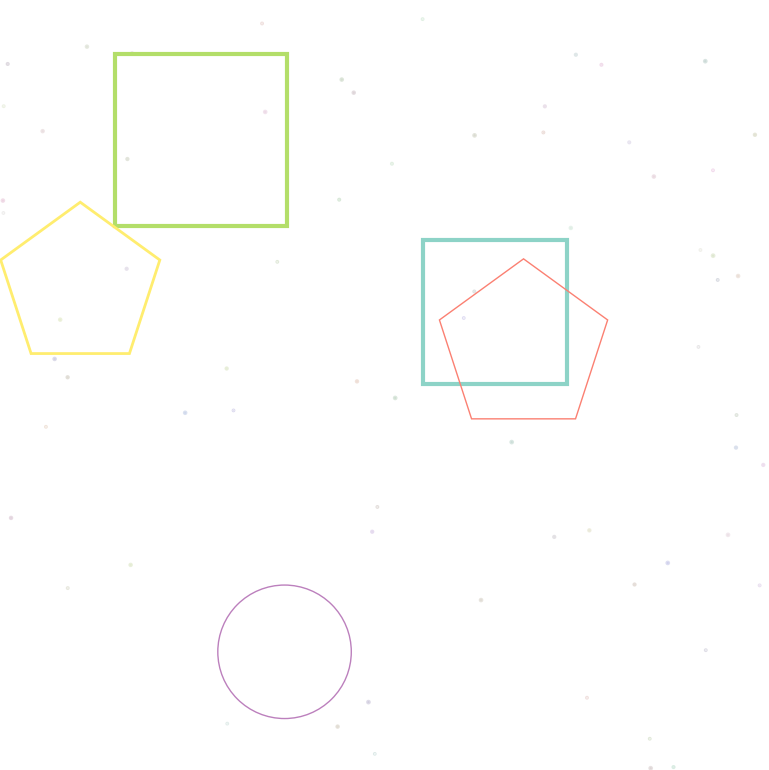[{"shape": "square", "thickness": 1.5, "radius": 0.47, "center": [0.642, 0.594]}, {"shape": "pentagon", "thickness": 0.5, "radius": 0.57, "center": [0.68, 0.549]}, {"shape": "square", "thickness": 1.5, "radius": 0.56, "center": [0.261, 0.818]}, {"shape": "circle", "thickness": 0.5, "radius": 0.43, "center": [0.37, 0.154]}, {"shape": "pentagon", "thickness": 1, "radius": 0.54, "center": [0.104, 0.629]}]